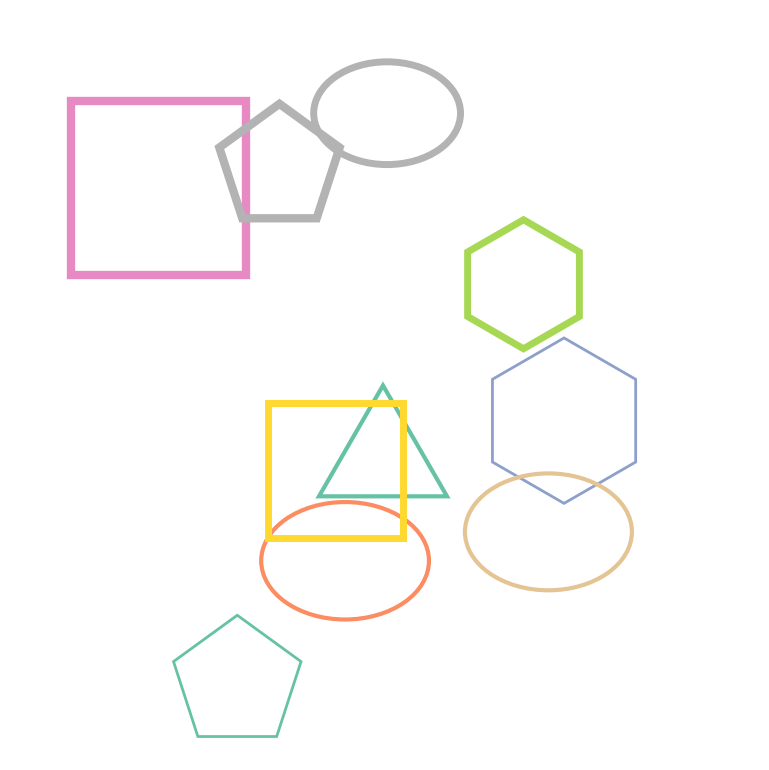[{"shape": "triangle", "thickness": 1.5, "radius": 0.48, "center": [0.497, 0.403]}, {"shape": "pentagon", "thickness": 1, "radius": 0.44, "center": [0.308, 0.114]}, {"shape": "oval", "thickness": 1.5, "radius": 0.54, "center": [0.448, 0.272]}, {"shape": "hexagon", "thickness": 1, "radius": 0.54, "center": [0.733, 0.454]}, {"shape": "square", "thickness": 3, "radius": 0.57, "center": [0.206, 0.756]}, {"shape": "hexagon", "thickness": 2.5, "radius": 0.42, "center": [0.68, 0.631]}, {"shape": "square", "thickness": 2.5, "radius": 0.44, "center": [0.436, 0.389]}, {"shape": "oval", "thickness": 1.5, "radius": 0.54, "center": [0.712, 0.309]}, {"shape": "pentagon", "thickness": 3, "radius": 0.41, "center": [0.363, 0.783]}, {"shape": "oval", "thickness": 2.5, "radius": 0.48, "center": [0.503, 0.853]}]